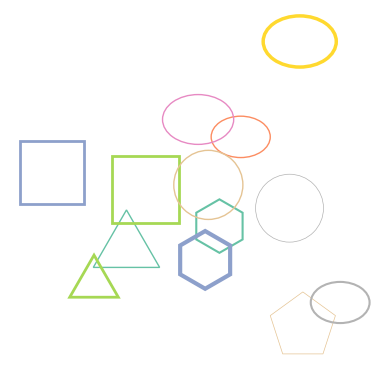[{"shape": "hexagon", "thickness": 1.5, "radius": 0.35, "center": [0.57, 0.413]}, {"shape": "triangle", "thickness": 1, "radius": 0.5, "center": [0.328, 0.355]}, {"shape": "oval", "thickness": 1, "radius": 0.38, "center": [0.625, 0.644]}, {"shape": "hexagon", "thickness": 3, "radius": 0.37, "center": [0.533, 0.325]}, {"shape": "square", "thickness": 2, "radius": 0.41, "center": [0.135, 0.552]}, {"shape": "oval", "thickness": 1, "radius": 0.46, "center": [0.515, 0.69]}, {"shape": "square", "thickness": 2, "radius": 0.44, "center": [0.378, 0.507]}, {"shape": "triangle", "thickness": 2, "radius": 0.36, "center": [0.244, 0.264]}, {"shape": "oval", "thickness": 2.5, "radius": 0.47, "center": [0.779, 0.892]}, {"shape": "circle", "thickness": 1, "radius": 0.45, "center": [0.541, 0.52]}, {"shape": "pentagon", "thickness": 0.5, "radius": 0.44, "center": [0.787, 0.153]}, {"shape": "circle", "thickness": 0.5, "radius": 0.44, "center": [0.752, 0.459]}, {"shape": "oval", "thickness": 1.5, "radius": 0.38, "center": [0.884, 0.214]}]